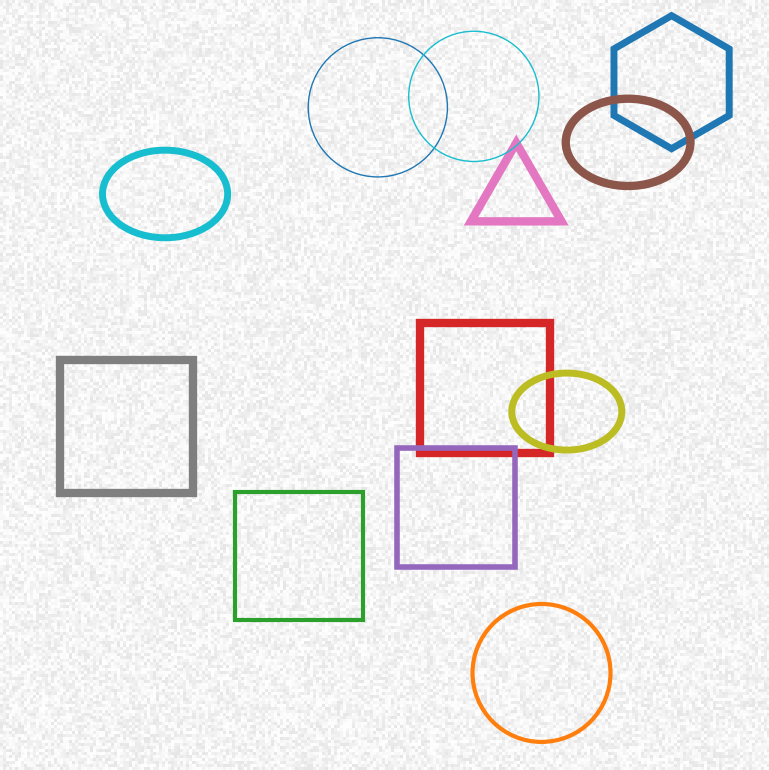[{"shape": "hexagon", "thickness": 2.5, "radius": 0.43, "center": [0.872, 0.893]}, {"shape": "circle", "thickness": 0.5, "radius": 0.45, "center": [0.491, 0.861]}, {"shape": "circle", "thickness": 1.5, "radius": 0.45, "center": [0.703, 0.126]}, {"shape": "square", "thickness": 1.5, "radius": 0.42, "center": [0.388, 0.278]}, {"shape": "square", "thickness": 3, "radius": 0.42, "center": [0.63, 0.496]}, {"shape": "square", "thickness": 2, "radius": 0.38, "center": [0.592, 0.341]}, {"shape": "oval", "thickness": 3, "radius": 0.4, "center": [0.816, 0.815]}, {"shape": "triangle", "thickness": 3, "radius": 0.34, "center": [0.67, 0.746]}, {"shape": "square", "thickness": 3, "radius": 0.43, "center": [0.165, 0.446]}, {"shape": "oval", "thickness": 2.5, "radius": 0.36, "center": [0.736, 0.465]}, {"shape": "circle", "thickness": 0.5, "radius": 0.42, "center": [0.615, 0.875]}, {"shape": "oval", "thickness": 2.5, "radius": 0.41, "center": [0.214, 0.748]}]